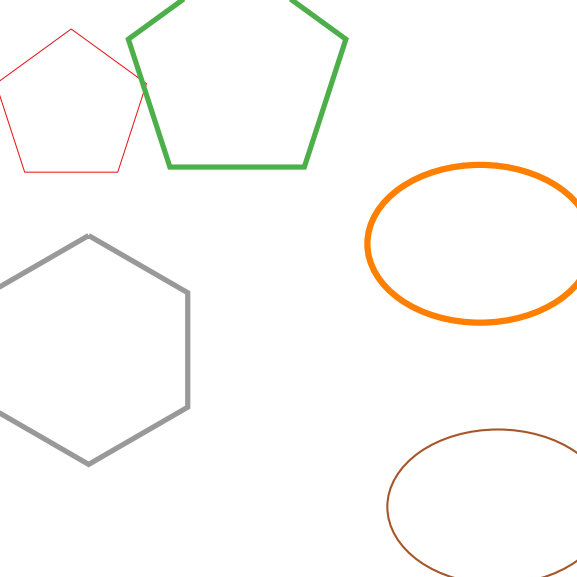[{"shape": "pentagon", "thickness": 0.5, "radius": 0.69, "center": [0.123, 0.812]}, {"shape": "pentagon", "thickness": 2.5, "radius": 0.99, "center": [0.411, 0.87]}, {"shape": "oval", "thickness": 3, "radius": 0.98, "center": [0.831, 0.577]}, {"shape": "oval", "thickness": 1, "radius": 0.96, "center": [0.862, 0.121]}, {"shape": "hexagon", "thickness": 2.5, "radius": 0.99, "center": [0.153, 0.393]}]